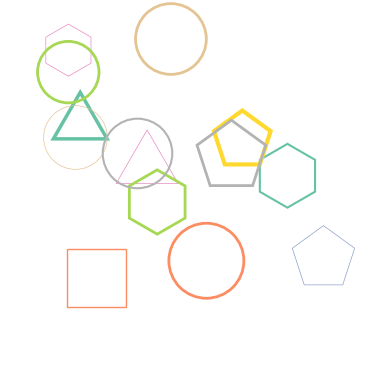[{"shape": "triangle", "thickness": 2.5, "radius": 0.4, "center": [0.208, 0.68]}, {"shape": "hexagon", "thickness": 1.5, "radius": 0.41, "center": [0.747, 0.543]}, {"shape": "square", "thickness": 1, "radius": 0.38, "center": [0.25, 0.278]}, {"shape": "circle", "thickness": 2, "radius": 0.49, "center": [0.536, 0.323]}, {"shape": "pentagon", "thickness": 0.5, "radius": 0.43, "center": [0.84, 0.329]}, {"shape": "triangle", "thickness": 0.5, "radius": 0.46, "center": [0.382, 0.569]}, {"shape": "hexagon", "thickness": 0.5, "radius": 0.34, "center": [0.178, 0.87]}, {"shape": "circle", "thickness": 2, "radius": 0.4, "center": [0.177, 0.813]}, {"shape": "hexagon", "thickness": 2, "radius": 0.42, "center": [0.408, 0.475]}, {"shape": "pentagon", "thickness": 3, "radius": 0.39, "center": [0.629, 0.636]}, {"shape": "circle", "thickness": 2, "radius": 0.46, "center": [0.444, 0.899]}, {"shape": "circle", "thickness": 0.5, "radius": 0.41, "center": [0.196, 0.643]}, {"shape": "circle", "thickness": 1.5, "radius": 0.45, "center": [0.357, 0.601]}, {"shape": "pentagon", "thickness": 2, "radius": 0.47, "center": [0.601, 0.594]}]